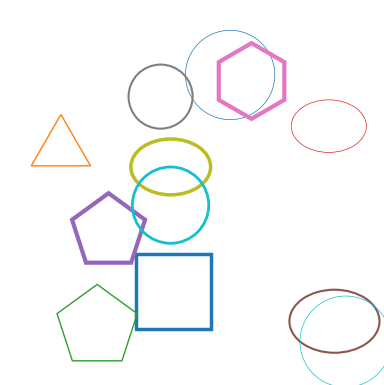[{"shape": "square", "thickness": 2.5, "radius": 0.49, "center": [0.451, 0.242]}, {"shape": "circle", "thickness": 0.5, "radius": 0.58, "center": [0.598, 0.805]}, {"shape": "triangle", "thickness": 1, "radius": 0.44, "center": [0.158, 0.614]}, {"shape": "pentagon", "thickness": 1, "radius": 0.55, "center": [0.252, 0.152]}, {"shape": "oval", "thickness": 0.5, "radius": 0.49, "center": [0.854, 0.672]}, {"shape": "pentagon", "thickness": 3, "radius": 0.5, "center": [0.282, 0.398]}, {"shape": "oval", "thickness": 1.5, "radius": 0.58, "center": [0.869, 0.166]}, {"shape": "hexagon", "thickness": 3, "radius": 0.49, "center": [0.653, 0.79]}, {"shape": "circle", "thickness": 1.5, "radius": 0.42, "center": [0.417, 0.749]}, {"shape": "oval", "thickness": 2.5, "radius": 0.52, "center": [0.443, 0.566]}, {"shape": "circle", "thickness": 2, "radius": 0.5, "center": [0.443, 0.467]}, {"shape": "circle", "thickness": 0.5, "radius": 0.59, "center": [0.898, 0.113]}]